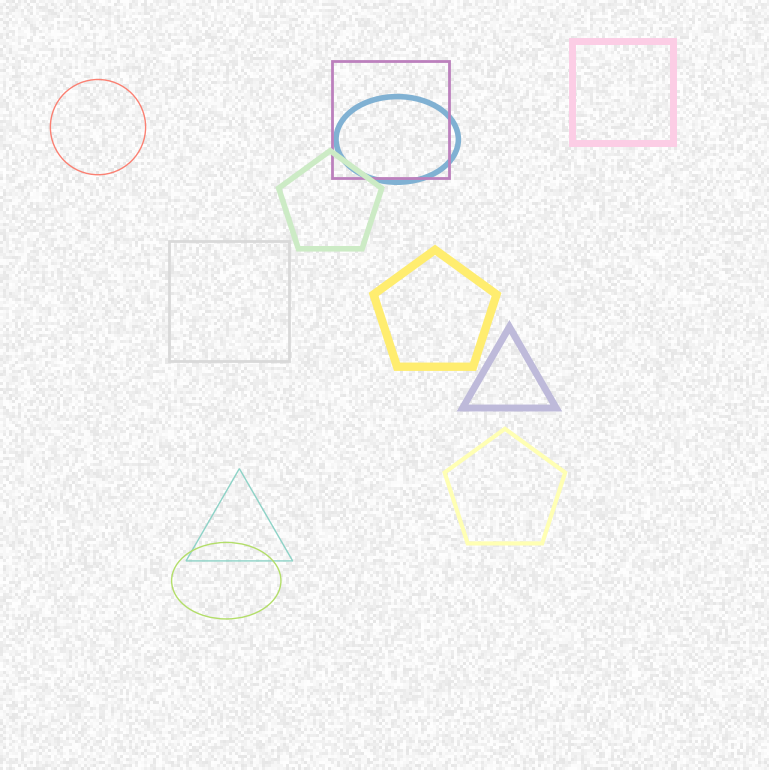[{"shape": "triangle", "thickness": 0.5, "radius": 0.4, "center": [0.311, 0.312]}, {"shape": "pentagon", "thickness": 1.5, "radius": 0.41, "center": [0.656, 0.361]}, {"shape": "triangle", "thickness": 2.5, "radius": 0.35, "center": [0.662, 0.505]}, {"shape": "circle", "thickness": 0.5, "radius": 0.31, "center": [0.127, 0.835]}, {"shape": "oval", "thickness": 2, "radius": 0.4, "center": [0.516, 0.819]}, {"shape": "oval", "thickness": 0.5, "radius": 0.35, "center": [0.294, 0.246]}, {"shape": "square", "thickness": 2.5, "radius": 0.33, "center": [0.808, 0.88]}, {"shape": "square", "thickness": 1, "radius": 0.39, "center": [0.298, 0.609]}, {"shape": "square", "thickness": 1, "radius": 0.38, "center": [0.507, 0.845]}, {"shape": "pentagon", "thickness": 2, "radius": 0.35, "center": [0.429, 0.734]}, {"shape": "pentagon", "thickness": 3, "radius": 0.42, "center": [0.565, 0.592]}]